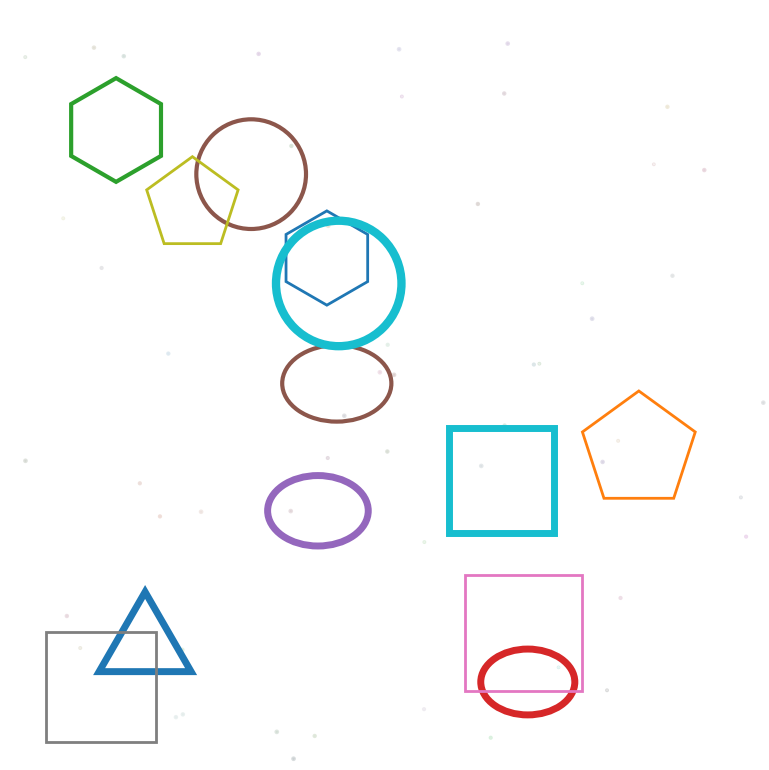[{"shape": "hexagon", "thickness": 1, "radius": 0.31, "center": [0.424, 0.665]}, {"shape": "triangle", "thickness": 2.5, "radius": 0.34, "center": [0.188, 0.162]}, {"shape": "pentagon", "thickness": 1, "radius": 0.39, "center": [0.83, 0.415]}, {"shape": "hexagon", "thickness": 1.5, "radius": 0.34, "center": [0.151, 0.831]}, {"shape": "oval", "thickness": 2.5, "radius": 0.31, "center": [0.685, 0.114]}, {"shape": "oval", "thickness": 2.5, "radius": 0.33, "center": [0.413, 0.337]}, {"shape": "circle", "thickness": 1.5, "radius": 0.36, "center": [0.326, 0.774]}, {"shape": "oval", "thickness": 1.5, "radius": 0.35, "center": [0.437, 0.502]}, {"shape": "square", "thickness": 1, "radius": 0.38, "center": [0.68, 0.178]}, {"shape": "square", "thickness": 1, "radius": 0.36, "center": [0.132, 0.107]}, {"shape": "pentagon", "thickness": 1, "radius": 0.31, "center": [0.25, 0.734]}, {"shape": "square", "thickness": 2.5, "radius": 0.34, "center": [0.651, 0.376]}, {"shape": "circle", "thickness": 3, "radius": 0.41, "center": [0.44, 0.632]}]